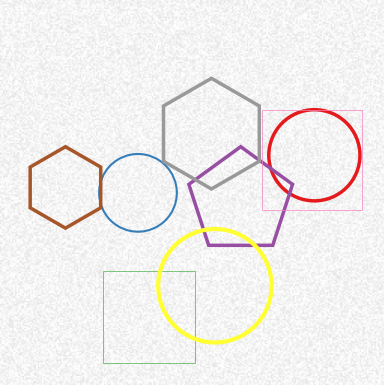[{"shape": "circle", "thickness": 2.5, "radius": 0.59, "center": [0.817, 0.597]}, {"shape": "circle", "thickness": 1.5, "radius": 0.5, "center": [0.358, 0.499]}, {"shape": "square", "thickness": 0.5, "radius": 0.6, "center": [0.387, 0.178]}, {"shape": "pentagon", "thickness": 2.5, "radius": 0.71, "center": [0.625, 0.477]}, {"shape": "circle", "thickness": 3, "radius": 0.74, "center": [0.558, 0.258]}, {"shape": "hexagon", "thickness": 2.5, "radius": 0.53, "center": [0.17, 0.513]}, {"shape": "square", "thickness": 0.5, "radius": 0.65, "center": [0.811, 0.584]}, {"shape": "hexagon", "thickness": 2.5, "radius": 0.72, "center": [0.549, 0.653]}]